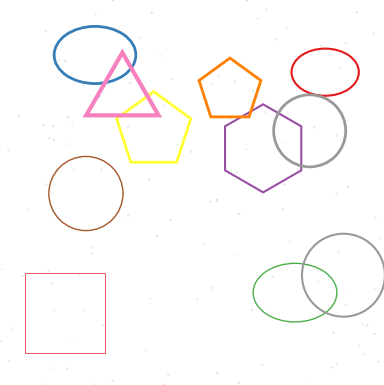[{"shape": "oval", "thickness": 1.5, "radius": 0.44, "center": [0.845, 0.813]}, {"shape": "square", "thickness": 0.5, "radius": 0.52, "center": [0.169, 0.187]}, {"shape": "oval", "thickness": 2, "radius": 0.53, "center": [0.247, 0.857]}, {"shape": "oval", "thickness": 1, "radius": 0.54, "center": [0.766, 0.24]}, {"shape": "hexagon", "thickness": 1.5, "radius": 0.57, "center": [0.684, 0.615]}, {"shape": "pentagon", "thickness": 2, "radius": 0.42, "center": [0.597, 0.765]}, {"shape": "pentagon", "thickness": 2, "radius": 0.51, "center": [0.399, 0.661]}, {"shape": "circle", "thickness": 1, "radius": 0.48, "center": [0.223, 0.497]}, {"shape": "triangle", "thickness": 3, "radius": 0.54, "center": [0.318, 0.755]}, {"shape": "circle", "thickness": 2, "radius": 0.47, "center": [0.804, 0.66]}, {"shape": "circle", "thickness": 1.5, "radius": 0.54, "center": [0.892, 0.285]}]